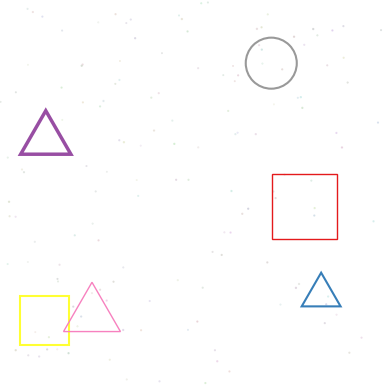[{"shape": "square", "thickness": 1, "radius": 0.42, "center": [0.791, 0.464]}, {"shape": "triangle", "thickness": 1.5, "radius": 0.29, "center": [0.834, 0.233]}, {"shape": "triangle", "thickness": 2.5, "radius": 0.38, "center": [0.119, 0.637]}, {"shape": "square", "thickness": 1.5, "radius": 0.32, "center": [0.115, 0.168]}, {"shape": "triangle", "thickness": 1, "radius": 0.43, "center": [0.239, 0.181]}, {"shape": "circle", "thickness": 1.5, "radius": 0.33, "center": [0.705, 0.836]}]